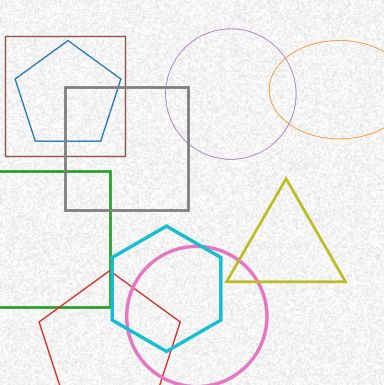[{"shape": "pentagon", "thickness": 1, "radius": 0.72, "center": [0.177, 0.75]}, {"shape": "oval", "thickness": 0.5, "radius": 0.91, "center": [0.882, 0.767]}, {"shape": "square", "thickness": 2, "radius": 0.88, "center": [0.108, 0.38]}, {"shape": "pentagon", "thickness": 1, "radius": 0.96, "center": [0.285, 0.104]}, {"shape": "circle", "thickness": 0.5, "radius": 0.85, "center": [0.6, 0.756]}, {"shape": "square", "thickness": 1, "radius": 0.78, "center": [0.17, 0.751]}, {"shape": "circle", "thickness": 2.5, "radius": 0.91, "center": [0.511, 0.178]}, {"shape": "square", "thickness": 2, "radius": 0.8, "center": [0.329, 0.615]}, {"shape": "triangle", "thickness": 2, "radius": 0.89, "center": [0.743, 0.357]}, {"shape": "hexagon", "thickness": 2.5, "radius": 0.81, "center": [0.433, 0.25]}]